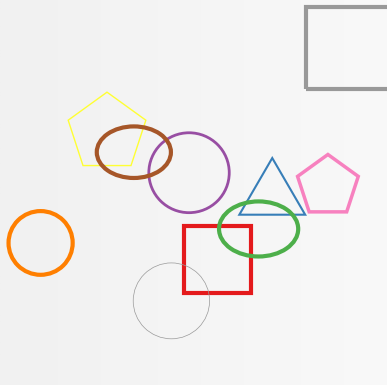[{"shape": "square", "thickness": 3, "radius": 0.43, "center": [0.562, 0.325]}, {"shape": "triangle", "thickness": 1.5, "radius": 0.49, "center": [0.703, 0.491]}, {"shape": "oval", "thickness": 3, "radius": 0.51, "center": [0.667, 0.405]}, {"shape": "circle", "thickness": 2, "radius": 0.52, "center": [0.488, 0.551]}, {"shape": "circle", "thickness": 3, "radius": 0.41, "center": [0.105, 0.369]}, {"shape": "pentagon", "thickness": 1, "radius": 0.53, "center": [0.276, 0.655]}, {"shape": "oval", "thickness": 3, "radius": 0.48, "center": [0.345, 0.605]}, {"shape": "pentagon", "thickness": 2.5, "radius": 0.41, "center": [0.846, 0.516]}, {"shape": "square", "thickness": 3, "radius": 0.53, "center": [0.897, 0.875]}, {"shape": "circle", "thickness": 0.5, "radius": 0.49, "center": [0.442, 0.219]}]